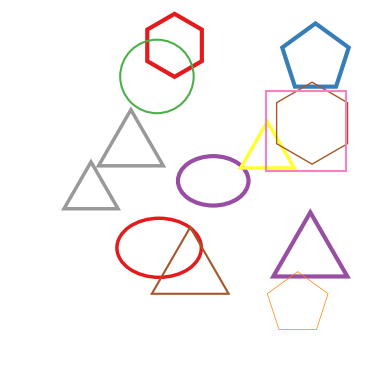[{"shape": "hexagon", "thickness": 3, "radius": 0.41, "center": [0.453, 0.882]}, {"shape": "oval", "thickness": 2.5, "radius": 0.55, "center": [0.413, 0.356]}, {"shape": "pentagon", "thickness": 3, "radius": 0.45, "center": [0.819, 0.848]}, {"shape": "circle", "thickness": 1.5, "radius": 0.48, "center": [0.408, 0.801]}, {"shape": "triangle", "thickness": 3, "radius": 0.55, "center": [0.806, 0.337]}, {"shape": "oval", "thickness": 3, "radius": 0.46, "center": [0.554, 0.53]}, {"shape": "pentagon", "thickness": 0.5, "radius": 0.41, "center": [0.773, 0.211]}, {"shape": "triangle", "thickness": 2.5, "radius": 0.4, "center": [0.695, 0.604]}, {"shape": "hexagon", "thickness": 1, "radius": 0.53, "center": [0.811, 0.68]}, {"shape": "triangle", "thickness": 1.5, "radius": 0.58, "center": [0.494, 0.295]}, {"shape": "square", "thickness": 1.5, "radius": 0.52, "center": [0.795, 0.66]}, {"shape": "triangle", "thickness": 2.5, "radius": 0.49, "center": [0.34, 0.618]}, {"shape": "triangle", "thickness": 2.5, "radius": 0.41, "center": [0.236, 0.498]}]